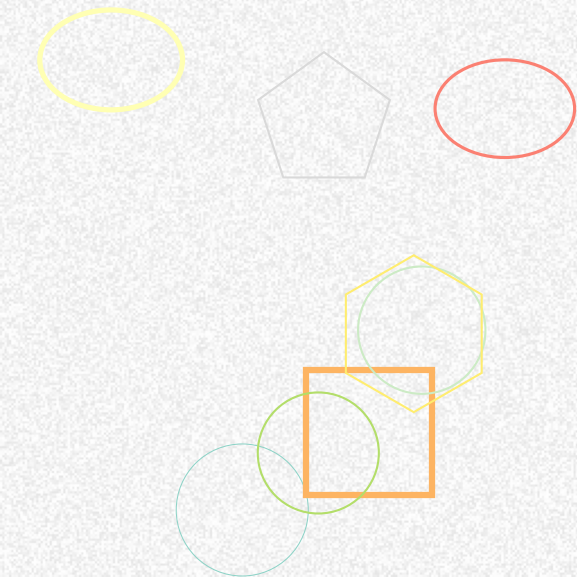[{"shape": "circle", "thickness": 0.5, "radius": 0.57, "center": [0.419, 0.116]}, {"shape": "oval", "thickness": 2.5, "radius": 0.62, "center": [0.192, 0.895]}, {"shape": "oval", "thickness": 1.5, "radius": 0.6, "center": [0.874, 0.811]}, {"shape": "square", "thickness": 3, "radius": 0.54, "center": [0.639, 0.25]}, {"shape": "circle", "thickness": 1, "radius": 0.52, "center": [0.551, 0.215]}, {"shape": "pentagon", "thickness": 1, "radius": 0.6, "center": [0.561, 0.789]}, {"shape": "circle", "thickness": 1, "radius": 0.55, "center": [0.73, 0.427]}, {"shape": "hexagon", "thickness": 1, "radius": 0.68, "center": [0.716, 0.421]}]